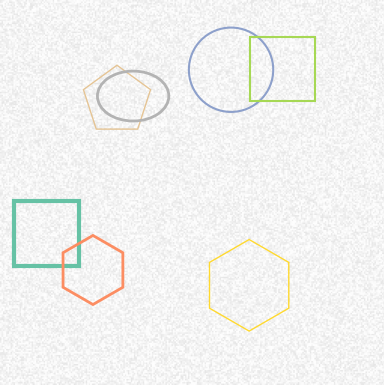[{"shape": "square", "thickness": 3, "radius": 0.42, "center": [0.121, 0.394]}, {"shape": "hexagon", "thickness": 2, "radius": 0.45, "center": [0.241, 0.299]}, {"shape": "circle", "thickness": 1.5, "radius": 0.55, "center": [0.6, 0.819]}, {"shape": "square", "thickness": 1.5, "radius": 0.42, "center": [0.734, 0.821]}, {"shape": "hexagon", "thickness": 1, "radius": 0.59, "center": [0.647, 0.259]}, {"shape": "pentagon", "thickness": 1, "radius": 0.46, "center": [0.304, 0.739]}, {"shape": "oval", "thickness": 2, "radius": 0.46, "center": [0.346, 0.751]}]